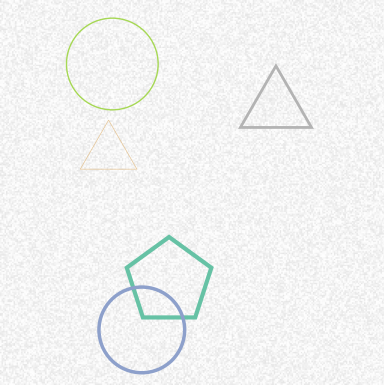[{"shape": "pentagon", "thickness": 3, "radius": 0.58, "center": [0.439, 0.269]}, {"shape": "circle", "thickness": 2.5, "radius": 0.56, "center": [0.368, 0.143]}, {"shape": "circle", "thickness": 1, "radius": 0.6, "center": [0.292, 0.834]}, {"shape": "triangle", "thickness": 0.5, "radius": 0.42, "center": [0.282, 0.603]}, {"shape": "triangle", "thickness": 2, "radius": 0.53, "center": [0.717, 0.722]}]